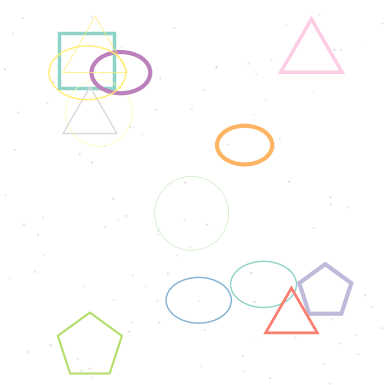[{"shape": "oval", "thickness": 1, "radius": 0.43, "center": [0.685, 0.261]}, {"shape": "square", "thickness": 2.5, "radius": 0.36, "center": [0.225, 0.843]}, {"shape": "circle", "thickness": 0.5, "radius": 0.43, "center": [0.257, 0.707]}, {"shape": "pentagon", "thickness": 3, "radius": 0.36, "center": [0.845, 0.243]}, {"shape": "triangle", "thickness": 2, "radius": 0.39, "center": [0.757, 0.174]}, {"shape": "oval", "thickness": 1, "radius": 0.42, "center": [0.516, 0.22]}, {"shape": "oval", "thickness": 3, "radius": 0.36, "center": [0.635, 0.623]}, {"shape": "pentagon", "thickness": 1.5, "radius": 0.44, "center": [0.233, 0.101]}, {"shape": "triangle", "thickness": 2.5, "radius": 0.46, "center": [0.809, 0.858]}, {"shape": "triangle", "thickness": 1, "radius": 0.4, "center": [0.234, 0.694]}, {"shape": "oval", "thickness": 3, "radius": 0.38, "center": [0.314, 0.811]}, {"shape": "circle", "thickness": 0.5, "radius": 0.48, "center": [0.498, 0.446]}, {"shape": "triangle", "thickness": 0.5, "radius": 0.49, "center": [0.248, 0.86]}, {"shape": "oval", "thickness": 1, "radius": 0.5, "center": [0.227, 0.811]}]